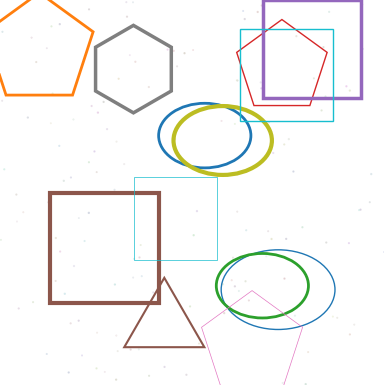[{"shape": "oval", "thickness": 1, "radius": 0.74, "center": [0.722, 0.248]}, {"shape": "oval", "thickness": 2, "radius": 0.6, "center": [0.532, 0.648]}, {"shape": "pentagon", "thickness": 2, "radius": 0.74, "center": [0.102, 0.872]}, {"shape": "oval", "thickness": 2, "radius": 0.6, "center": [0.681, 0.258]}, {"shape": "pentagon", "thickness": 1, "radius": 0.62, "center": [0.732, 0.826]}, {"shape": "square", "thickness": 2.5, "radius": 0.64, "center": [0.811, 0.874]}, {"shape": "triangle", "thickness": 1.5, "radius": 0.6, "center": [0.427, 0.158]}, {"shape": "square", "thickness": 3, "radius": 0.71, "center": [0.272, 0.357]}, {"shape": "pentagon", "thickness": 0.5, "radius": 0.69, "center": [0.655, 0.107]}, {"shape": "hexagon", "thickness": 2.5, "radius": 0.57, "center": [0.347, 0.82]}, {"shape": "oval", "thickness": 3, "radius": 0.64, "center": [0.578, 0.635]}, {"shape": "square", "thickness": 0.5, "radius": 0.54, "center": [0.455, 0.433]}, {"shape": "square", "thickness": 1, "radius": 0.6, "center": [0.744, 0.806]}]